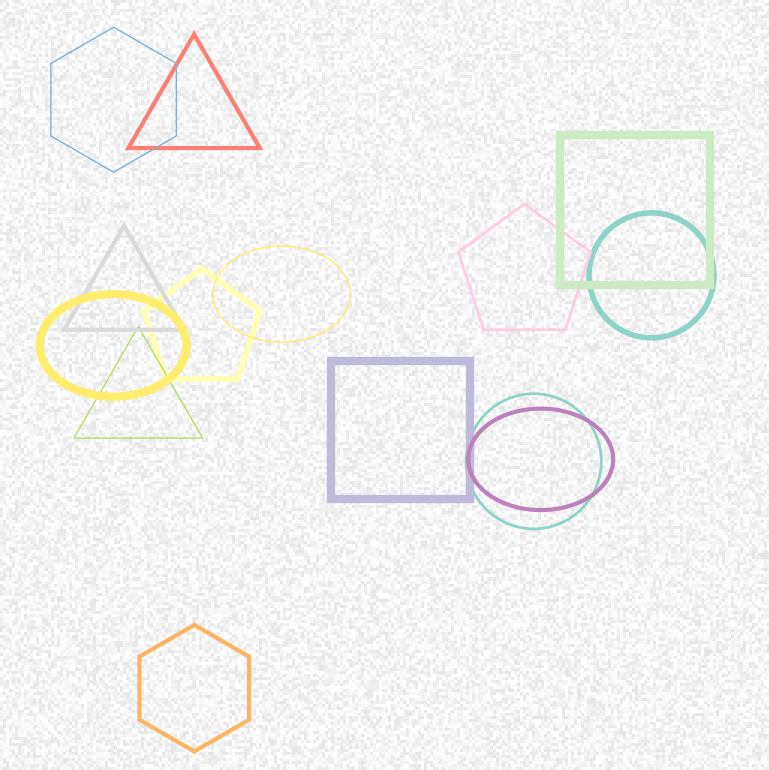[{"shape": "circle", "thickness": 1, "radius": 0.44, "center": [0.693, 0.401]}, {"shape": "circle", "thickness": 2, "radius": 0.41, "center": [0.846, 0.642]}, {"shape": "pentagon", "thickness": 2, "radius": 0.4, "center": [0.262, 0.572]}, {"shape": "square", "thickness": 3, "radius": 0.45, "center": [0.52, 0.442]}, {"shape": "triangle", "thickness": 1.5, "radius": 0.49, "center": [0.252, 0.857]}, {"shape": "hexagon", "thickness": 0.5, "radius": 0.47, "center": [0.148, 0.871]}, {"shape": "hexagon", "thickness": 1.5, "radius": 0.41, "center": [0.252, 0.106]}, {"shape": "triangle", "thickness": 0.5, "radius": 0.48, "center": [0.18, 0.479]}, {"shape": "pentagon", "thickness": 1, "radius": 0.45, "center": [0.681, 0.645]}, {"shape": "triangle", "thickness": 1.5, "radius": 0.45, "center": [0.161, 0.617]}, {"shape": "oval", "thickness": 1.5, "radius": 0.47, "center": [0.702, 0.403]}, {"shape": "square", "thickness": 3, "radius": 0.49, "center": [0.825, 0.727]}, {"shape": "oval", "thickness": 0.5, "radius": 0.45, "center": [0.366, 0.618]}, {"shape": "oval", "thickness": 3, "radius": 0.48, "center": [0.147, 0.551]}]